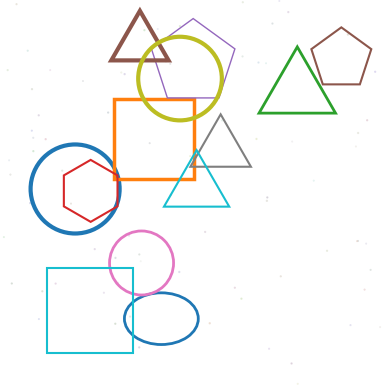[{"shape": "circle", "thickness": 3, "radius": 0.58, "center": [0.195, 0.509]}, {"shape": "oval", "thickness": 2, "radius": 0.48, "center": [0.419, 0.172]}, {"shape": "square", "thickness": 2.5, "radius": 0.52, "center": [0.4, 0.639]}, {"shape": "triangle", "thickness": 2, "radius": 0.57, "center": [0.772, 0.764]}, {"shape": "hexagon", "thickness": 1.5, "radius": 0.4, "center": [0.236, 0.504]}, {"shape": "pentagon", "thickness": 1, "radius": 0.57, "center": [0.502, 0.838]}, {"shape": "triangle", "thickness": 3, "radius": 0.43, "center": [0.363, 0.886]}, {"shape": "pentagon", "thickness": 1.5, "radius": 0.41, "center": [0.887, 0.847]}, {"shape": "circle", "thickness": 2, "radius": 0.42, "center": [0.368, 0.317]}, {"shape": "triangle", "thickness": 1.5, "radius": 0.45, "center": [0.573, 0.612]}, {"shape": "circle", "thickness": 3, "radius": 0.54, "center": [0.468, 0.796]}, {"shape": "square", "thickness": 1.5, "radius": 0.56, "center": [0.234, 0.194]}, {"shape": "triangle", "thickness": 1.5, "radius": 0.49, "center": [0.511, 0.512]}]